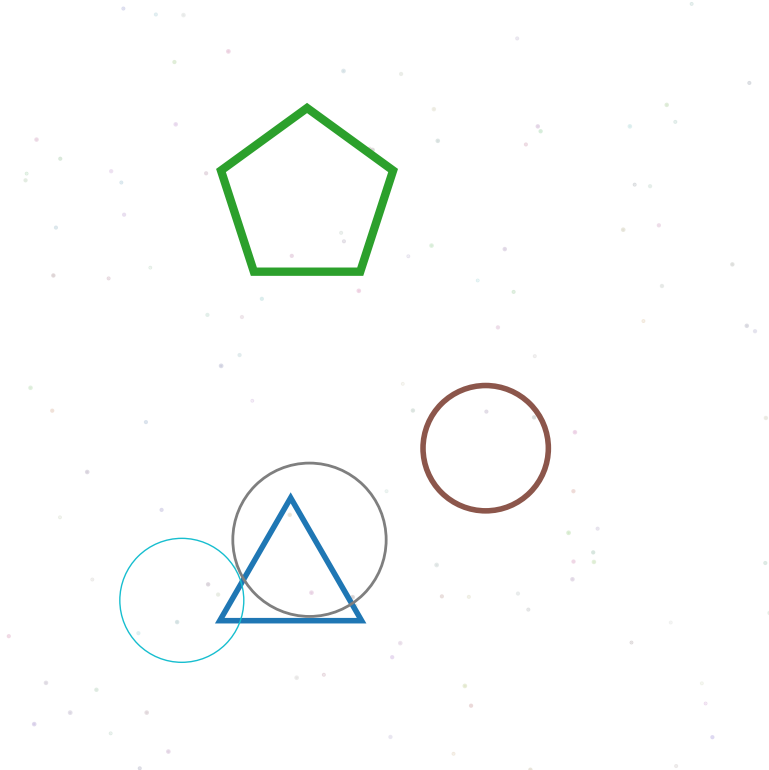[{"shape": "triangle", "thickness": 2, "radius": 0.53, "center": [0.378, 0.247]}, {"shape": "pentagon", "thickness": 3, "radius": 0.59, "center": [0.399, 0.742]}, {"shape": "circle", "thickness": 2, "radius": 0.41, "center": [0.631, 0.418]}, {"shape": "circle", "thickness": 1, "radius": 0.5, "center": [0.402, 0.299]}, {"shape": "circle", "thickness": 0.5, "radius": 0.4, "center": [0.236, 0.22]}]